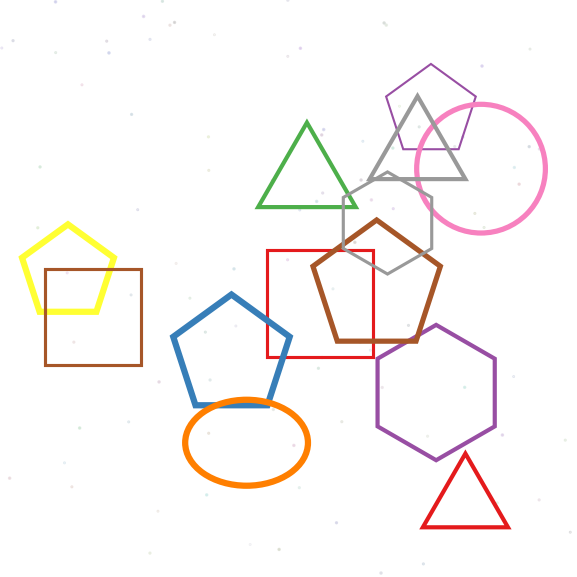[{"shape": "square", "thickness": 1.5, "radius": 0.46, "center": [0.554, 0.474]}, {"shape": "triangle", "thickness": 2, "radius": 0.43, "center": [0.806, 0.129]}, {"shape": "pentagon", "thickness": 3, "radius": 0.53, "center": [0.401, 0.383]}, {"shape": "triangle", "thickness": 2, "radius": 0.49, "center": [0.531, 0.689]}, {"shape": "hexagon", "thickness": 2, "radius": 0.59, "center": [0.755, 0.319]}, {"shape": "pentagon", "thickness": 1, "radius": 0.41, "center": [0.746, 0.807]}, {"shape": "oval", "thickness": 3, "radius": 0.53, "center": [0.427, 0.232]}, {"shape": "pentagon", "thickness": 3, "radius": 0.42, "center": [0.118, 0.527]}, {"shape": "square", "thickness": 1.5, "radius": 0.42, "center": [0.161, 0.45]}, {"shape": "pentagon", "thickness": 2.5, "radius": 0.58, "center": [0.652, 0.502]}, {"shape": "circle", "thickness": 2.5, "radius": 0.56, "center": [0.833, 0.707]}, {"shape": "hexagon", "thickness": 1.5, "radius": 0.44, "center": [0.671, 0.613]}, {"shape": "triangle", "thickness": 2, "radius": 0.48, "center": [0.723, 0.737]}]